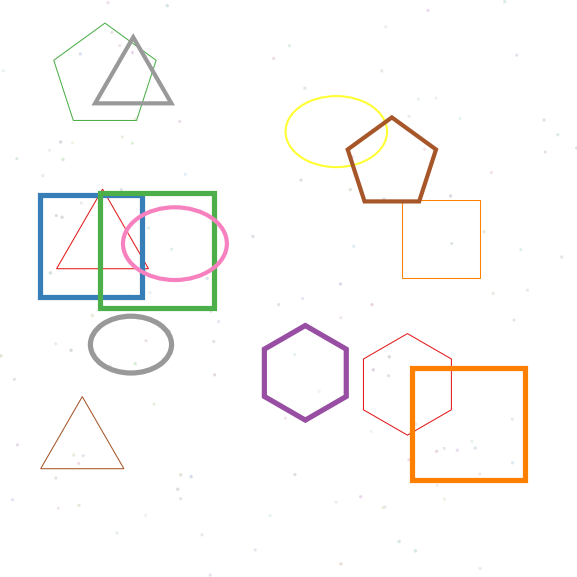[{"shape": "hexagon", "thickness": 0.5, "radius": 0.44, "center": [0.705, 0.334]}, {"shape": "triangle", "thickness": 0.5, "radius": 0.46, "center": [0.178, 0.58]}, {"shape": "square", "thickness": 2.5, "radius": 0.44, "center": [0.158, 0.574]}, {"shape": "square", "thickness": 2.5, "radius": 0.5, "center": [0.271, 0.565]}, {"shape": "pentagon", "thickness": 0.5, "radius": 0.47, "center": [0.182, 0.866]}, {"shape": "hexagon", "thickness": 2.5, "radius": 0.41, "center": [0.529, 0.354]}, {"shape": "square", "thickness": 0.5, "radius": 0.34, "center": [0.764, 0.585]}, {"shape": "square", "thickness": 2.5, "radius": 0.49, "center": [0.811, 0.266]}, {"shape": "oval", "thickness": 1, "radius": 0.44, "center": [0.582, 0.771]}, {"shape": "triangle", "thickness": 0.5, "radius": 0.42, "center": [0.142, 0.229]}, {"shape": "pentagon", "thickness": 2, "radius": 0.4, "center": [0.679, 0.715]}, {"shape": "oval", "thickness": 2, "radius": 0.45, "center": [0.303, 0.577]}, {"shape": "oval", "thickness": 2.5, "radius": 0.35, "center": [0.227, 0.402]}, {"shape": "triangle", "thickness": 2, "radius": 0.38, "center": [0.231, 0.858]}]